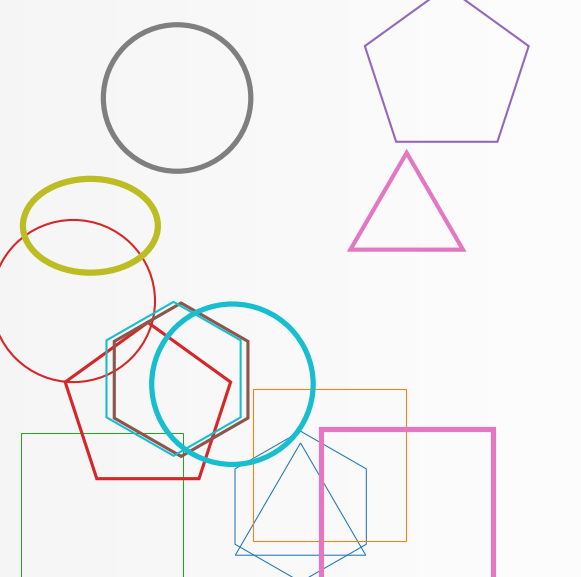[{"shape": "hexagon", "thickness": 0.5, "radius": 0.65, "center": [0.517, 0.122]}, {"shape": "triangle", "thickness": 0.5, "radius": 0.65, "center": [0.517, 0.103]}, {"shape": "square", "thickness": 0.5, "radius": 0.66, "center": [0.567, 0.194]}, {"shape": "square", "thickness": 0.5, "radius": 0.7, "center": [0.176, 0.109]}, {"shape": "circle", "thickness": 1, "radius": 0.7, "center": [0.126, 0.478]}, {"shape": "pentagon", "thickness": 1.5, "radius": 0.75, "center": [0.254, 0.291]}, {"shape": "pentagon", "thickness": 1, "radius": 0.74, "center": [0.769, 0.874]}, {"shape": "hexagon", "thickness": 1.5, "radius": 0.66, "center": [0.312, 0.342]}, {"shape": "triangle", "thickness": 2, "radius": 0.56, "center": [0.7, 0.623]}, {"shape": "square", "thickness": 2.5, "radius": 0.74, "center": [0.7, 0.108]}, {"shape": "circle", "thickness": 2.5, "radius": 0.63, "center": [0.305, 0.829]}, {"shape": "oval", "thickness": 3, "radius": 0.58, "center": [0.156, 0.608]}, {"shape": "circle", "thickness": 2.5, "radius": 0.69, "center": [0.4, 0.334]}, {"shape": "hexagon", "thickness": 1, "radius": 0.67, "center": [0.299, 0.343]}]